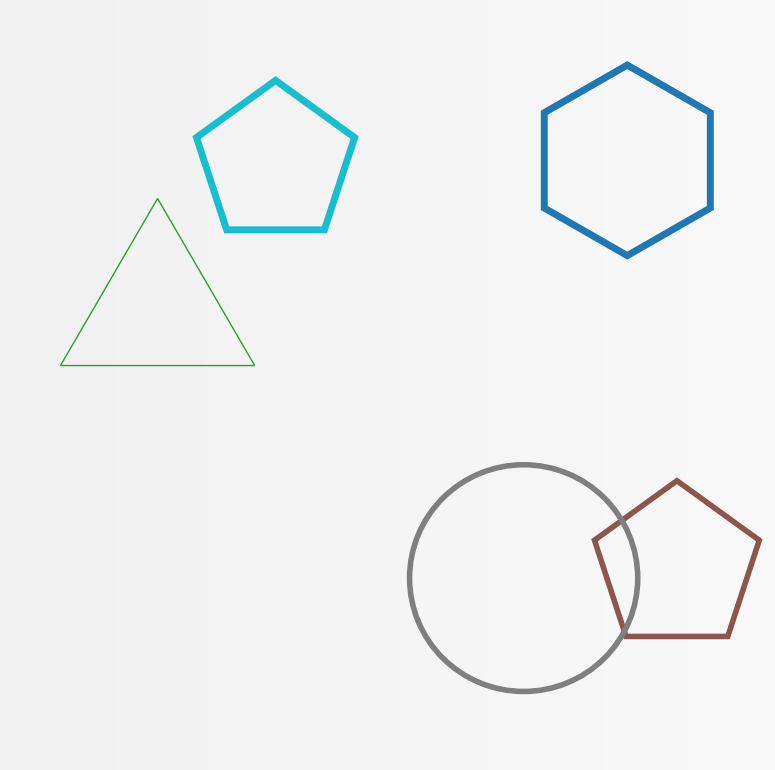[{"shape": "hexagon", "thickness": 2.5, "radius": 0.62, "center": [0.809, 0.792]}, {"shape": "triangle", "thickness": 0.5, "radius": 0.72, "center": [0.203, 0.598]}, {"shape": "pentagon", "thickness": 2, "radius": 0.56, "center": [0.873, 0.264]}, {"shape": "circle", "thickness": 2, "radius": 0.74, "center": [0.676, 0.249]}, {"shape": "pentagon", "thickness": 2.5, "radius": 0.54, "center": [0.356, 0.788]}]